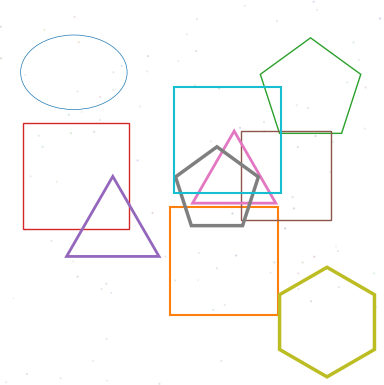[{"shape": "oval", "thickness": 0.5, "radius": 0.69, "center": [0.192, 0.812]}, {"shape": "square", "thickness": 1.5, "radius": 0.7, "center": [0.582, 0.322]}, {"shape": "pentagon", "thickness": 1, "radius": 0.69, "center": [0.807, 0.765]}, {"shape": "square", "thickness": 1, "radius": 0.69, "center": [0.197, 0.543]}, {"shape": "triangle", "thickness": 2, "radius": 0.69, "center": [0.293, 0.403]}, {"shape": "square", "thickness": 1, "radius": 0.58, "center": [0.743, 0.544]}, {"shape": "triangle", "thickness": 2, "radius": 0.62, "center": [0.608, 0.535]}, {"shape": "pentagon", "thickness": 2.5, "radius": 0.57, "center": [0.563, 0.506]}, {"shape": "hexagon", "thickness": 2.5, "radius": 0.71, "center": [0.849, 0.163]}, {"shape": "square", "thickness": 1.5, "radius": 0.69, "center": [0.591, 0.636]}]